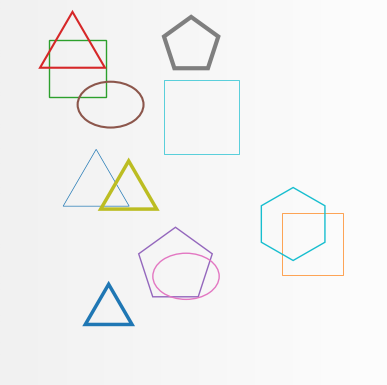[{"shape": "triangle", "thickness": 0.5, "radius": 0.49, "center": [0.248, 0.514]}, {"shape": "triangle", "thickness": 2.5, "radius": 0.35, "center": [0.28, 0.192]}, {"shape": "square", "thickness": 0.5, "radius": 0.4, "center": [0.807, 0.366]}, {"shape": "square", "thickness": 1, "radius": 0.37, "center": [0.199, 0.823]}, {"shape": "triangle", "thickness": 1.5, "radius": 0.48, "center": [0.187, 0.872]}, {"shape": "pentagon", "thickness": 1, "radius": 0.5, "center": [0.453, 0.31]}, {"shape": "oval", "thickness": 1.5, "radius": 0.43, "center": [0.285, 0.728]}, {"shape": "oval", "thickness": 1, "radius": 0.43, "center": [0.48, 0.282]}, {"shape": "pentagon", "thickness": 3, "radius": 0.37, "center": [0.493, 0.882]}, {"shape": "triangle", "thickness": 2.5, "radius": 0.42, "center": [0.332, 0.499]}, {"shape": "square", "thickness": 0.5, "radius": 0.48, "center": [0.52, 0.696]}, {"shape": "hexagon", "thickness": 1, "radius": 0.47, "center": [0.756, 0.418]}]